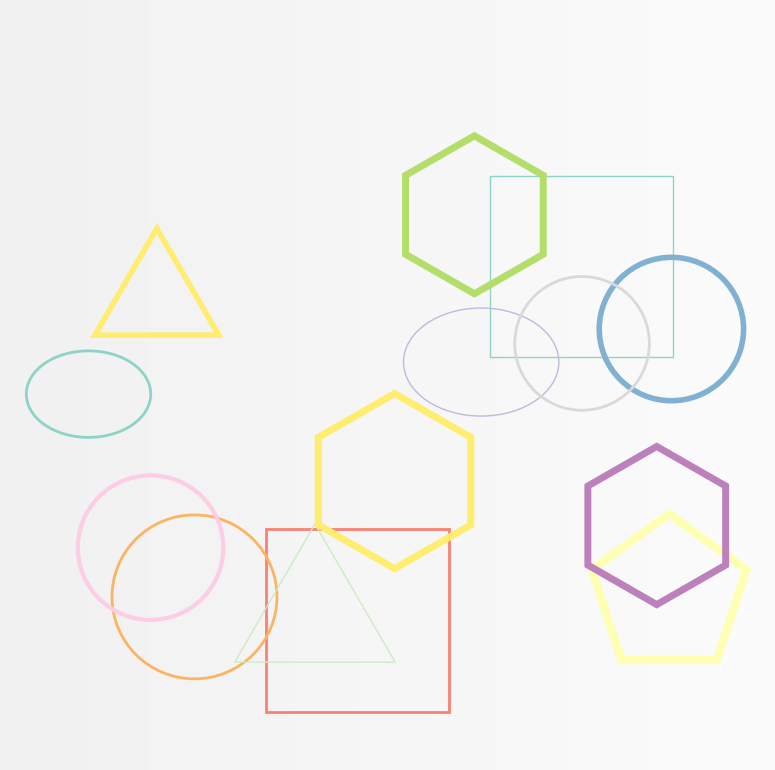[{"shape": "square", "thickness": 0.5, "radius": 0.59, "center": [0.75, 0.654]}, {"shape": "oval", "thickness": 1, "radius": 0.4, "center": [0.114, 0.488]}, {"shape": "pentagon", "thickness": 3, "radius": 0.52, "center": [0.863, 0.228]}, {"shape": "oval", "thickness": 0.5, "radius": 0.5, "center": [0.621, 0.53]}, {"shape": "square", "thickness": 1, "radius": 0.59, "center": [0.461, 0.194]}, {"shape": "circle", "thickness": 2, "radius": 0.47, "center": [0.866, 0.573]}, {"shape": "circle", "thickness": 1, "radius": 0.53, "center": [0.251, 0.225]}, {"shape": "hexagon", "thickness": 2.5, "radius": 0.51, "center": [0.612, 0.721]}, {"shape": "circle", "thickness": 1.5, "radius": 0.47, "center": [0.194, 0.289]}, {"shape": "circle", "thickness": 1, "radius": 0.43, "center": [0.751, 0.554]}, {"shape": "hexagon", "thickness": 2.5, "radius": 0.51, "center": [0.847, 0.317]}, {"shape": "triangle", "thickness": 0.5, "radius": 0.6, "center": [0.406, 0.2]}, {"shape": "hexagon", "thickness": 2.5, "radius": 0.57, "center": [0.509, 0.375]}, {"shape": "triangle", "thickness": 2, "radius": 0.46, "center": [0.202, 0.611]}]